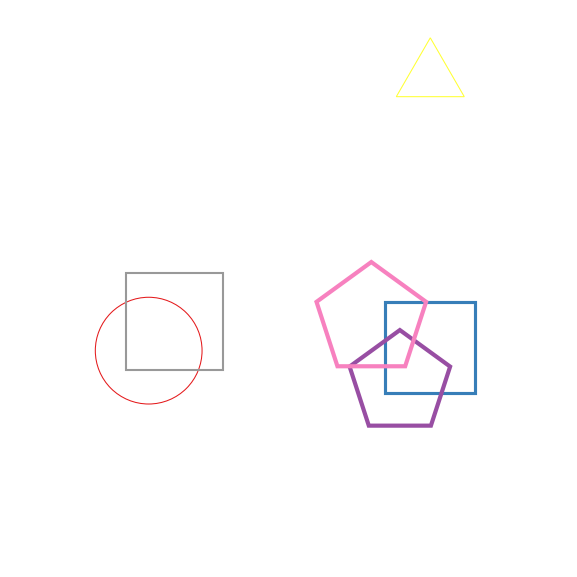[{"shape": "circle", "thickness": 0.5, "radius": 0.46, "center": [0.257, 0.392]}, {"shape": "square", "thickness": 1.5, "radius": 0.39, "center": [0.745, 0.398]}, {"shape": "pentagon", "thickness": 2, "radius": 0.46, "center": [0.692, 0.336]}, {"shape": "triangle", "thickness": 0.5, "radius": 0.34, "center": [0.745, 0.866]}, {"shape": "pentagon", "thickness": 2, "radius": 0.5, "center": [0.643, 0.446]}, {"shape": "square", "thickness": 1, "radius": 0.42, "center": [0.302, 0.443]}]